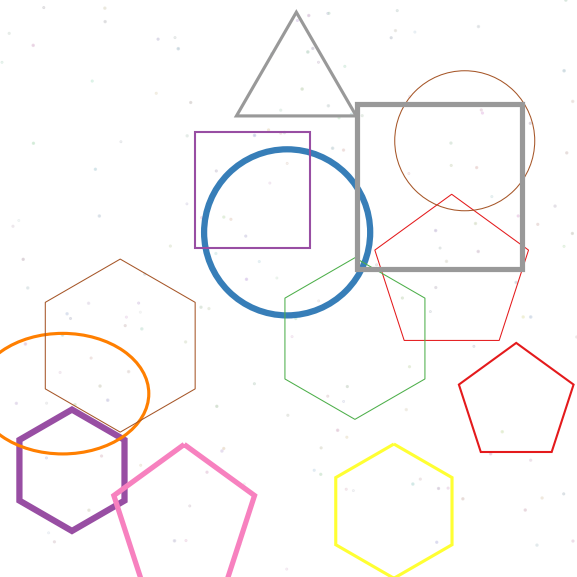[{"shape": "pentagon", "thickness": 1, "radius": 0.52, "center": [0.894, 0.301]}, {"shape": "pentagon", "thickness": 0.5, "radius": 0.7, "center": [0.782, 0.523]}, {"shape": "circle", "thickness": 3, "radius": 0.72, "center": [0.497, 0.597]}, {"shape": "hexagon", "thickness": 0.5, "radius": 0.7, "center": [0.615, 0.413]}, {"shape": "square", "thickness": 1, "radius": 0.5, "center": [0.437, 0.671]}, {"shape": "hexagon", "thickness": 3, "radius": 0.53, "center": [0.125, 0.185]}, {"shape": "oval", "thickness": 1.5, "radius": 0.75, "center": [0.109, 0.317]}, {"shape": "hexagon", "thickness": 1.5, "radius": 0.58, "center": [0.682, 0.114]}, {"shape": "hexagon", "thickness": 0.5, "radius": 0.75, "center": [0.208, 0.401]}, {"shape": "circle", "thickness": 0.5, "radius": 0.61, "center": [0.805, 0.755]}, {"shape": "pentagon", "thickness": 2.5, "radius": 0.64, "center": [0.319, 0.101]}, {"shape": "triangle", "thickness": 1.5, "radius": 0.6, "center": [0.513, 0.858]}, {"shape": "square", "thickness": 2.5, "radius": 0.72, "center": [0.761, 0.676]}]